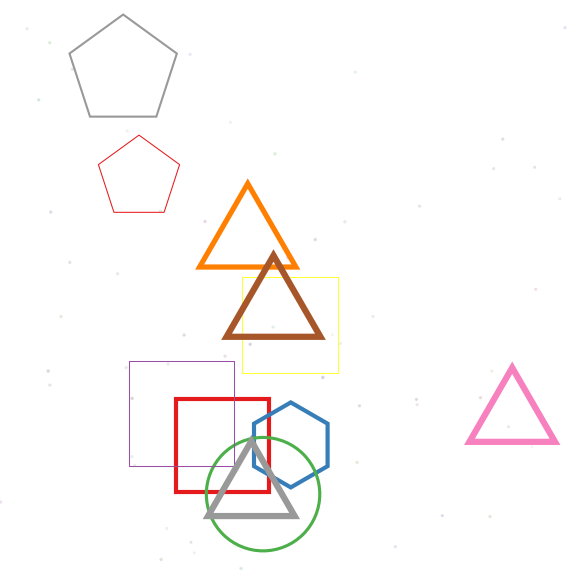[{"shape": "square", "thickness": 2, "radius": 0.4, "center": [0.386, 0.228]}, {"shape": "pentagon", "thickness": 0.5, "radius": 0.37, "center": [0.241, 0.691]}, {"shape": "hexagon", "thickness": 2, "radius": 0.37, "center": [0.504, 0.229]}, {"shape": "circle", "thickness": 1.5, "radius": 0.49, "center": [0.456, 0.143]}, {"shape": "square", "thickness": 0.5, "radius": 0.45, "center": [0.315, 0.283]}, {"shape": "triangle", "thickness": 2.5, "radius": 0.48, "center": [0.429, 0.585]}, {"shape": "square", "thickness": 0.5, "radius": 0.41, "center": [0.502, 0.436]}, {"shape": "triangle", "thickness": 3, "radius": 0.47, "center": [0.474, 0.463]}, {"shape": "triangle", "thickness": 3, "radius": 0.43, "center": [0.887, 0.277]}, {"shape": "pentagon", "thickness": 1, "radius": 0.49, "center": [0.213, 0.876]}, {"shape": "triangle", "thickness": 3, "radius": 0.43, "center": [0.435, 0.149]}]